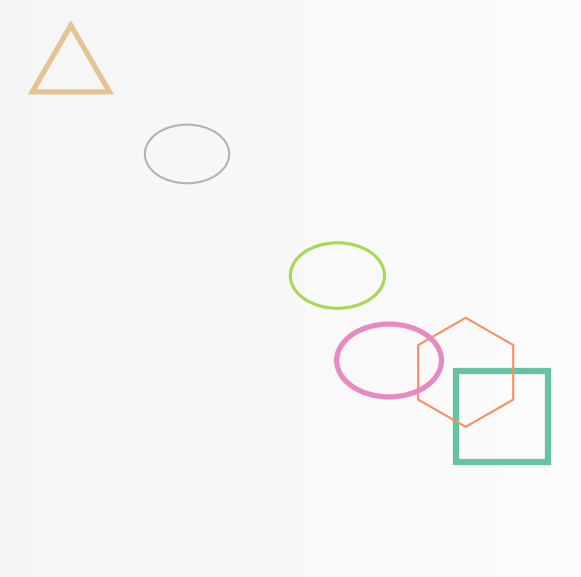[{"shape": "square", "thickness": 3, "radius": 0.39, "center": [0.864, 0.278]}, {"shape": "hexagon", "thickness": 1, "radius": 0.47, "center": [0.801, 0.354]}, {"shape": "oval", "thickness": 2.5, "radius": 0.45, "center": [0.669, 0.375]}, {"shape": "oval", "thickness": 1.5, "radius": 0.41, "center": [0.581, 0.522]}, {"shape": "triangle", "thickness": 2.5, "radius": 0.38, "center": [0.122, 0.878]}, {"shape": "oval", "thickness": 1, "radius": 0.36, "center": [0.322, 0.733]}]